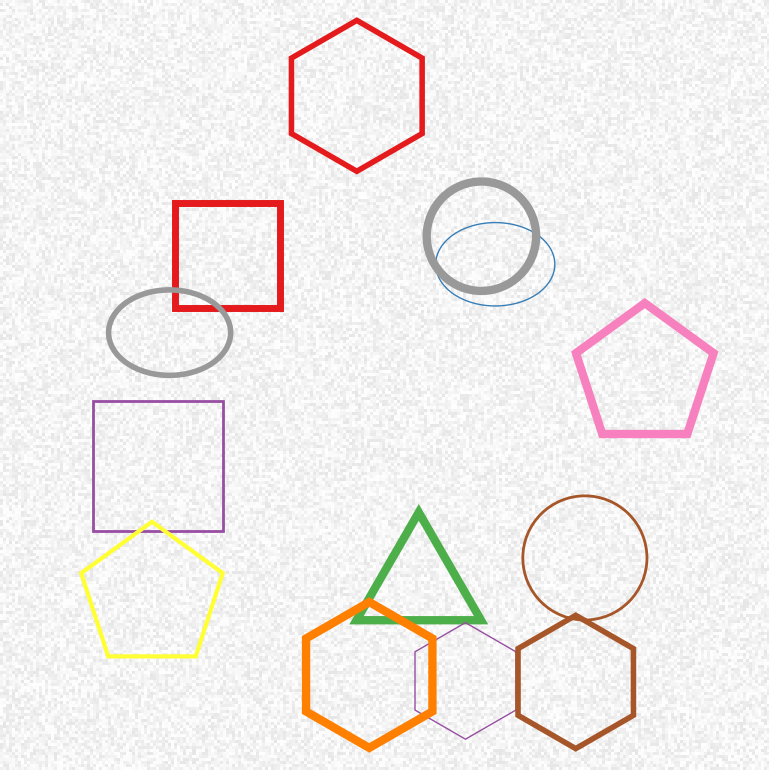[{"shape": "hexagon", "thickness": 2, "radius": 0.49, "center": [0.463, 0.876]}, {"shape": "square", "thickness": 2.5, "radius": 0.34, "center": [0.296, 0.669]}, {"shape": "oval", "thickness": 0.5, "radius": 0.39, "center": [0.643, 0.657]}, {"shape": "triangle", "thickness": 3, "radius": 0.47, "center": [0.544, 0.241]}, {"shape": "square", "thickness": 1, "radius": 0.42, "center": [0.205, 0.395]}, {"shape": "hexagon", "thickness": 0.5, "radius": 0.38, "center": [0.605, 0.116]}, {"shape": "hexagon", "thickness": 3, "radius": 0.47, "center": [0.48, 0.123]}, {"shape": "pentagon", "thickness": 1.5, "radius": 0.48, "center": [0.197, 0.226]}, {"shape": "circle", "thickness": 1, "radius": 0.4, "center": [0.76, 0.275]}, {"shape": "hexagon", "thickness": 2, "radius": 0.43, "center": [0.748, 0.114]}, {"shape": "pentagon", "thickness": 3, "radius": 0.47, "center": [0.837, 0.512]}, {"shape": "oval", "thickness": 2, "radius": 0.4, "center": [0.22, 0.568]}, {"shape": "circle", "thickness": 3, "radius": 0.36, "center": [0.625, 0.693]}]